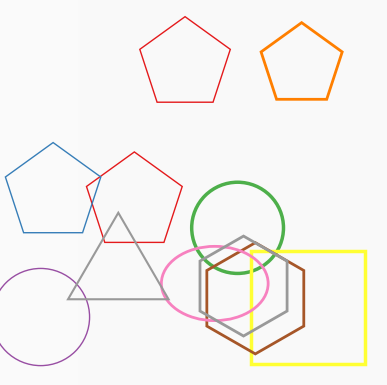[{"shape": "pentagon", "thickness": 1, "radius": 0.65, "center": [0.347, 0.475]}, {"shape": "pentagon", "thickness": 1, "radius": 0.61, "center": [0.478, 0.834]}, {"shape": "pentagon", "thickness": 1, "radius": 0.65, "center": [0.137, 0.5]}, {"shape": "circle", "thickness": 2.5, "radius": 0.59, "center": [0.613, 0.408]}, {"shape": "circle", "thickness": 1, "radius": 0.63, "center": [0.105, 0.177]}, {"shape": "pentagon", "thickness": 2, "radius": 0.55, "center": [0.778, 0.831]}, {"shape": "square", "thickness": 2.5, "radius": 0.74, "center": [0.795, 0.201]}, {"shape": "hexagon", "thickness": 2, "radius": 0.72, "center": [0.659, 0.225]}, {"shape": "oval", "thickness": 2, "radius": 0.69, "center": [0.554, 0.264]}, {"shape": "triangle", "thickness": 1.5, "radius": 0.75, "center": [0.305, 0.298]}, {"shape": "hexagon", "thickness": 2, "radius": 0.65, "center": [0.628, 0.257]}]